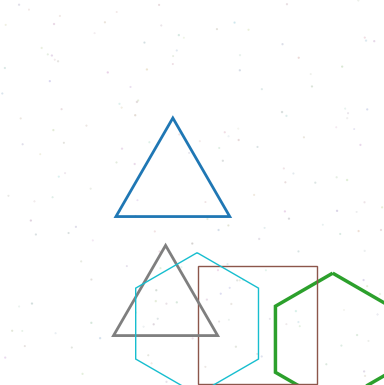[{"shape": "triangle", "thickness": 2, "radius": 0.85, "center": [0.449, 0.523]}, {"shape": "hexagon", "thickness": 2.5, "radius": 0.86, "center": [0.864, 0.119]}, {"shape": "square", "thickness": 1, "radius": 0.77, "center": [0.669, 0.157]}, {"shape": "triangle", "thickness": 2, "radius": 0.78, "center": [0.43, 0.206]}, {"shape": "hexagon", "thickness": 1, "radius": 0.92, "center": [0.512, 0.16]}]